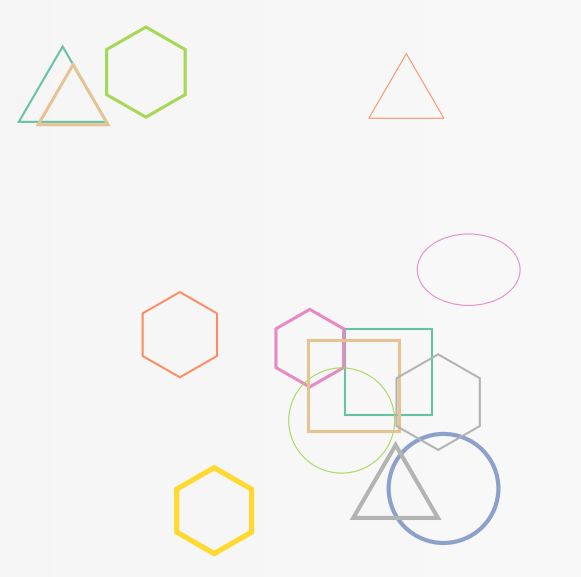[{"shape": "square", "thickness": 1, "radius": 0.37, "center": [0.668, 0.356]}, {"shape": "triangle", "thickness": 1, "radius": 0.43, "center": [0.108, 0.832]}, {"shape": "hexagon", "thickness": 1, "radius": 0.37, "center": [0.309, 0.42]}, {"shape": "triangle", "thickness": 0.5, "radius": 0.37, "center": [0.699, 0.832]}, {"shape": "circle", "thickness": 2, "radius": 0.47, "center": [0.763, 0.153]}, {"shape": "oval", "thickness": 0.5, "radius": 0.44, "center": [0.806, 0.532]}, {"shape": "hexagon", "thickness": 1.5, "radius": 0.34, "center": [0.533, 0.396]}, {"shape": "circle", "thickness": 0.5, "radius": 0.46, "center": [0.588, 0.271]}, {"shape": "hexagon", "thickness": 1.5, "radius": 0.39, "center": [0.251, 0.874]}, {"shape": "hexagon", "thickness": 2.5, "radius": 0.37, "center": [0.368, 0.115]}, {"shape": "square", "thickness": 1.5, "radius": 0.39, "center": [0.608, 0.332]}, {"shape": "triangle", "thickness": 1.5, "radius": 0.35, "center": [0.126, 0.818]}, {"shape": "triangle", "thickness": 2, "radius": 0.42, "center": [0.681, 0.144]}, {"shape": "hexagon", "thickness": 1, "radius": 0.41, "center": [0.754, 0.303]}]